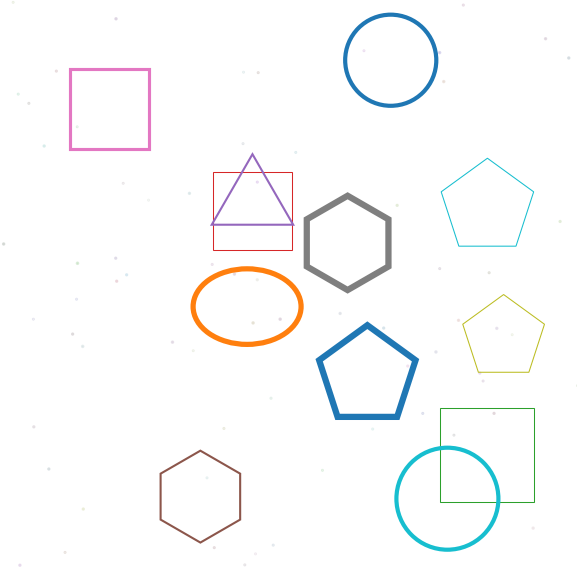[{"shape": "circle", "thickness": 2, "radius": 0.39, "center": [0.677, 0.895]}, {"shape": "pentagon", "thickness": 3, "radius": 0.44, "center": [0.636, 0.348]}, {"shape": "oval", "thickness": 2.5, "radius": 0.47, "center": [0.428, 0.468]}, {"shape": "square", "thickness": 0.5, "radius": 0.41, "center": [0.843, 0.212]}, {"shape": "square", "thickness": 0.5, "radius": 0.34, "center": [0.437, 0.634]}, {"shape": "triangle", "thickness": 1, "radius": 0.41, "center": [0.437, 0.651]}, {"shape": "hexagon", "thickness": 1, "radius": 0.4, "center": [0.347, 0.139]}, {"shape": "square", "thickness": 1.5, "radius": 0.34, "center": [0.19, 0.811]}, {"shape": "hexagon", "thickness": 3, "radius": 0.41, "center": [0.602, 0.579]}, {"shape": "pentagon", "thickness": 0.5, "radius": 0.37, "center": [0.872, 0.415]}, {"shape": "circle", "thickness": 2, "radius": 0.44, "center": [0.775, 0.136]}, {"shape": "pentagon", "thickness": 0.5, "radius": 0.42, "center": [0.844, 0.641]}]